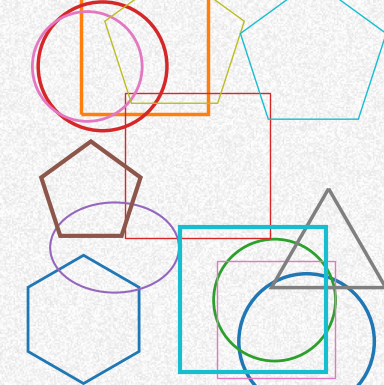[{"shape": "hexagon", "thickness": 2, "radius": 0.83, "center": [0.217, 0.17]}, {"shape": "circle", "thickness": 2.5, "radius": 0.88, "center": [0.796, 0.113]}, {"shape": "square", "thickness": 2.5, "radius": 0.82, "center": [0.376, 0.869]}, {"shape": "circle", "thickness": 2, "radius": 0.79, "center": [0.713, 0.221]}, {"shape": "circle", "thickness": 2.5, "radius": 0.84, "center": [0.266, 0.828]}, {"shape": "square", "thickness": 1, "radius": 0.94, "center": [0.513, 0.57]}, {"shape": "oval", "thickness": 1.5, "radius": 0.84, "center": [0.298, 0.357]}, {"shape": "pentagon", "thickness": 3, "radius": 0.68, "center": [0.236, 0.497]}, {"shape": "circle", "thickness": 2, "radius": 0.71, "center": [0.227, 0.827]}, {"shape": "square", "thickness": 1, "radius": 0.76, "center": [0.717, 0.17]}, {"shape": "triangle", "thickness": 2.5, "radius": 0.86, "center": [0.854, 0.339]}, {"shape": "pentagon", "thickness": 1, "radius": 0.95, "center": [0.453, 0.886]}, {"shape": "square", "thickness": 3, "radius": 0.94, "center": [0.657, 0.222]}, {"shape": "pentagon", "thickness": 1, "radius": 1.0, "center": [0.814, 0.851]}]